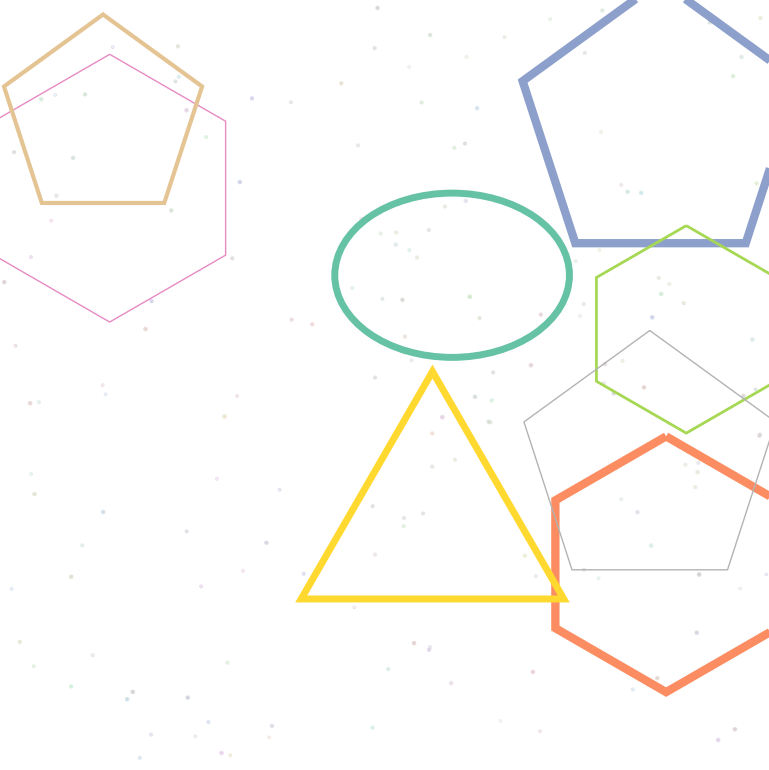[{"shape": "oval", "thickness": 2.5, "radius": 0.76, "center": [0.587, 0.643]}, {"shape": "hexagon", "thickness": 3, "radius": 0.83, "center": [0.865, 0.267]}, {"shape": "pentagon", "thickness": 3, "radius": 0.94, "center": [0.858, 0.836]}, {"shape": "hexagon", "thickness": 0.5, "radius": 0.87, "center": [0.142, 0.756]}, {"shape": "hexagon", "thickness": 1, "radius": 0.67, "center": [0.891, 0.572]}, {"shape": "triangle", "thickness": 2.5, "radius": 0.98, "center": [0.562, 0.321]}, {"shape": "pentagon", "thickness": 1.5, "radius": 0.68, "center": [0.134, 0.846]}, {"shape": "pentagon", "thickness": 0.5, "radius": 0.86, "center": [0.844, 0.399]}]